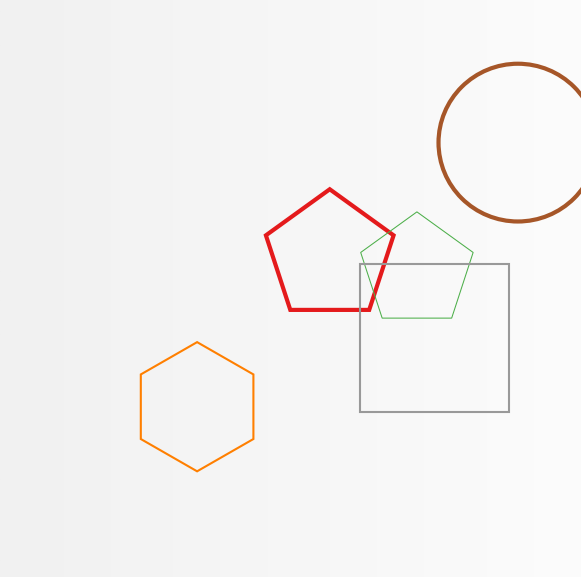[{"shape": "pentagon", "thickness": 2, "radius": 0.58, "center": [0.567, 0.556]}, {"shape": "pentagon", "thickness": 0.5, "radius": 0.51, "center": [0.717, 0.531]}, {"shape": "hexagon", "thickness": 1, "radius": 0.56, "center": [0.339, 0.295]}, {"shape": "circle", "thickness": 2, "radius": 0.68, "center": [0.891, 0.752]}, {"shape": "square", "thickness": 1, "radius": 0.64, "center": [0.747, 0.414]}]